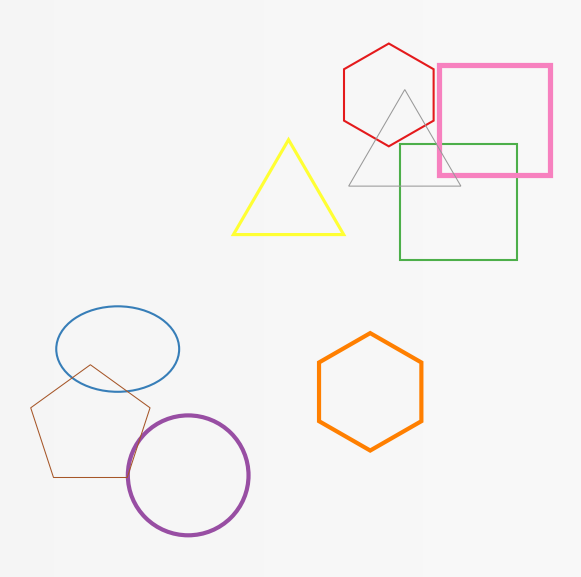[{"shape": "hexagon", "thickness": 1, "radius": 0.45, "center": [0.669, 0.835]}, {"shape": "oval", "thickness": 1, "radius": 0.53, "center": [0.203, 0.395]}, {"shape": "square", "thickness": 1, "radius": 0.5, "center": [0.789, 0.65]}, {"shape": "circle", "thickness": 2, "radius": 0.52, "center": [0.324, 0.176]}, {"shape": "hexagon", "thickness": 2, "radius": 0.51, "center": [0.637, 0.321]}, {"shape": "triangle", "thickness": 1.5, "radius": 0.55, "center": [0.496, 0.648]}, {"shape": "pentagon", "thickness": 0.5, "radius": 0.54, "center": [0.155, 0.26]}, {"shape": "square", "thickness": 2.5, "radius": 0.48, "center": [0.851, 0.791]}, {"shape": "triangle", "thickness": 0.5, "radius": 0.56, "center": [0.696, 0.733]}]